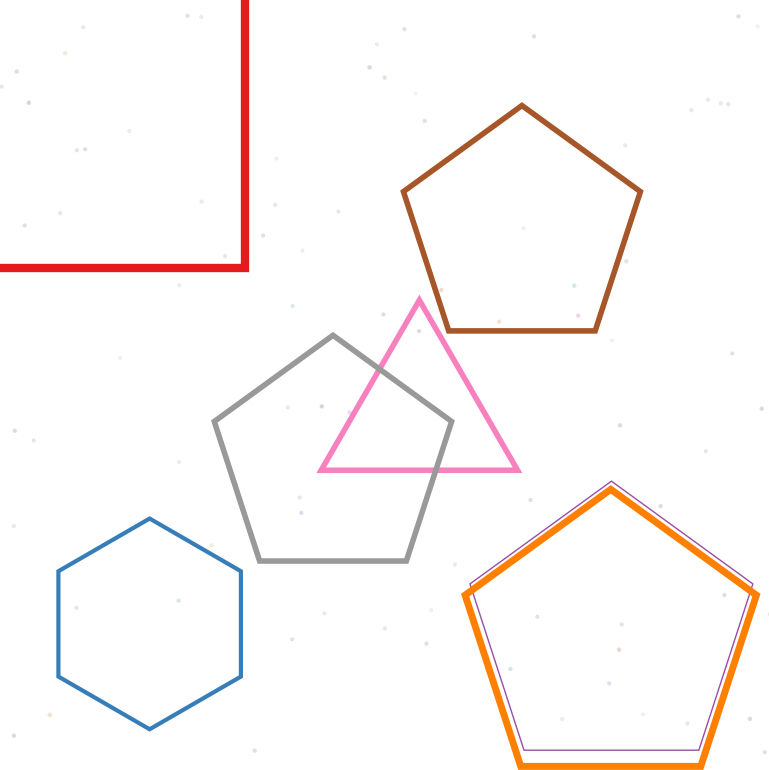[{"shape": "square", "thickness": 3, "radius": 0.94, "center": [0.13, 0.84]}, {"shape": "hexagon", "thickness": 1.5, "radius": 0.68, "center": [0.194, 0.19]}, {"shape": "pentagon", "thickness": 0.5, "radius": 0.97, "center": [0.794, 0.182]}, {"shape": "pentagon", "thickness": 2.5, "radius": 0.99, "center": [0.793, 0.166]}, {"shape": "pentagon", "thickness": 2, "radius": 0.81, "center": [0.678, 0.701]}, {"shape": "triangle", "thickness": 2, "radius": 0.74, "center": [0.545, 0.463]}, {"shape": "pentagon", "thickness": 2, "radius": 0.81, "center": [0.432, 0.403]}]